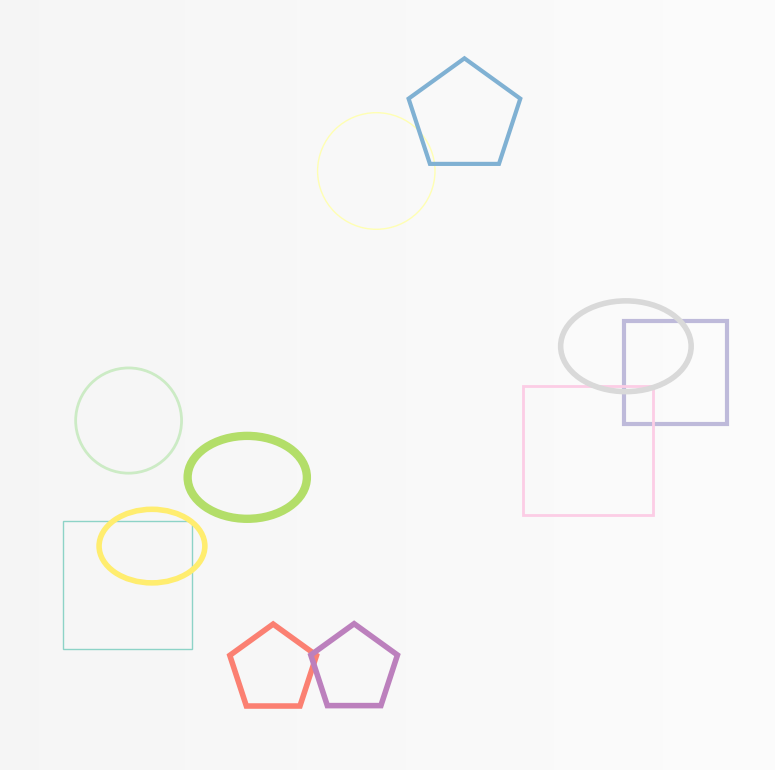[{"shape": "square", "thickness": 0.5, "radius": 0.42, "center": [0.165, 0.24]}, {"shape": "circle", "thickness": 0.5, "radius": 0.38, "center": [0.486, 0.778]}, {"shape": "square", "thickness": 1.5, "radius": 0.33, "center": [0.872, 0.516]}, {"shape": "pentagon", "thickness": 2, "radius": 0.29, "center": [0.352, 0.131]}, {"shape": "pentagon", "thickness": 1.5, "radius": 0.38, "center": [0.599, 0.848]}, {"shape": "oval", "thickness": 3, "radius": 0.38, "center": [0.319, 0.38]}, {"shape": "square", "thickness": 1, "radius": 0.42, "center": [0.758, 0.415]}, {"shape": "oval", "thickness": 2, "radius": 0.42, "center": [0.808, 0.55]}, {"shape": "pentagon", "thickness": 2, "radius": 0.29, "center": [0.457, 0.131]}, {"shape": "circle", "thickness": 1, "radius": 0.34, "center": [0.166, 0.454]}, {"shape": "oval", "thickness": 2, "radius": 0.34, "center": [0.196, 0.291]}]